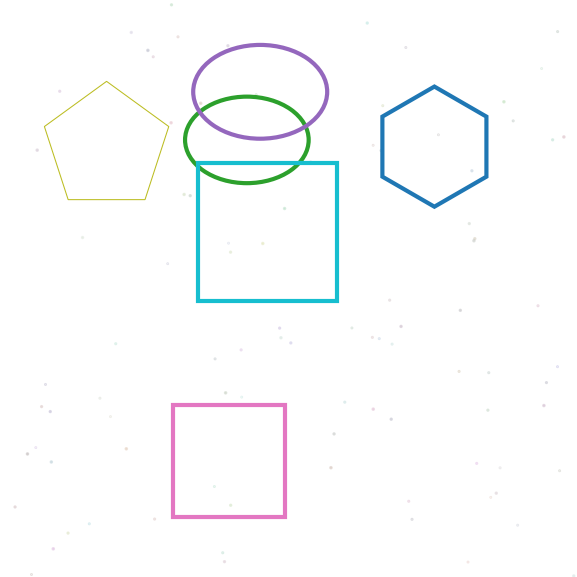[{"shape": "hexagon", "thickness": 2, "radius": 0.52, "center": [0.752, 0.745]}, {"shape": "oval", "thickness": 2, "radius": 0.54, "center": [0.427, 0.757]}, {"shape": "oval", "thickness": 2, "radius": 0.58, "center": [0.451, 0.84]}, {"shape": "square", "thickness": 2, "radius": 0.48, "center": [0.397, 0.202]}, {"shape": "pentagon", "thickness": 0.5, "radius": 0.57, "center": [0.185, 0.745]}, {"shape": "square", "thickness": 2, "radius": 0.6, "center": [0.463, 0.597]}]